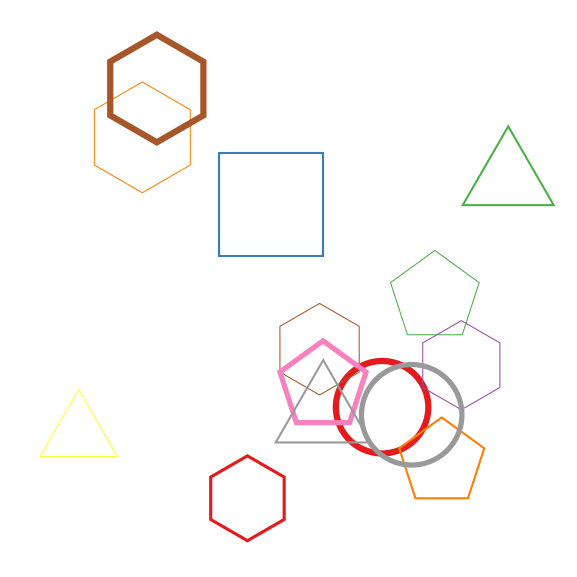[{"shape": "circle", "thickness": 3, "radius": 0.4, "center": [0.662, 0.294]}, {"shape": "hexagon", "thickness": 1.5, "radius": 0.37, "center": [0.428, 0.136]}, {"shape": "square", "thickness": 1, "radius": 0.45, "center": [0.469, 0.645]}, {"shape": "triangle", "thickness": 1, "radius": 0.45, "center": [0.88, 0.689]}, {"shape": "pentagon", "thickness": 0.5, "radius": 0.4, "center": [0.753, 0.485]}, {"shape": "hexagon", "thickness": 0.5, "radius": 0.39, "center": [0.799, 0.367]}, {"shape": "hexagon", "thickness": 0.5, "radius": 0.48, "center": [0.246, 0.761]}, {"shape": "pentagon", "thickness": 1, "radius": 0.39, "center": [0.765, 0.199]}, {"shape": "triangle", "thickness": 0.5, "radius": 0.39, "center": [0.136, 0.247]}, {"shape": "hexagon", "thickness": 0.5, "radius": 0.4, "center": [0.553, 0.394]}, {"shape": "hexagon", "thickness": 3, "radius": 0.47, "center": [0.272, 0.846]}, {"shape": "pentagon", "thickness": 2.5, "radius": 0.39, "center": [0.559, 0.331]}, {"shape": "triangle", "thickness": 1, "radius": 0.48, "center": [0.56, 0.28]}, {"shape": "circle", "thickness": 2.5, "radius": 0.43, "center": [0.713, 0.281]}]